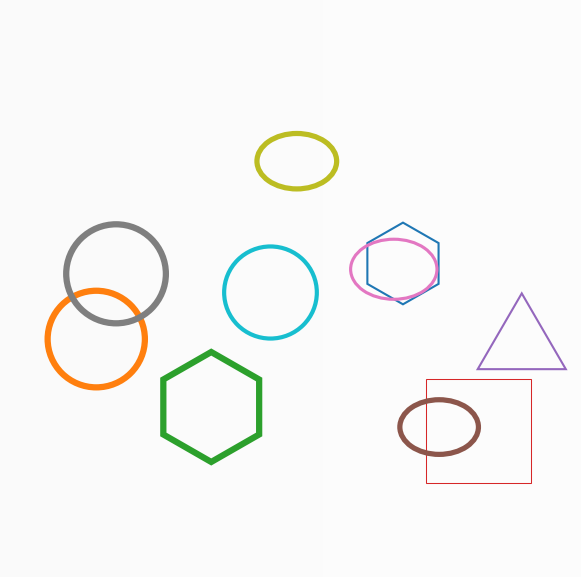[{"shape": "hexagon", "thickness": 1, "radius": 0.35, "center": [0.693, 0.543]}, {"shape": "circle", "thickness": 3, "radius": 0.42, "center": [0.166, 0.412]}, {"shape": "hexagon", "thickness": 3, "radius": 0.48, "center": [0.363, 0.294]}, {"shape": "square", "thickness": 0.5, "radius": 0.45, "center": [0.824, 0.252]}, {"shape": "triangle", "thickness": 1, "radius": 0.44, "center": [0.898, 0.404]}, {"shape": "oval", "thickness": 2.5, "radius": 0.34, "center": [0.756, 0.26]}, {"shape": "oval", "thickness": 1.5, "radius": 0.37, "center": [0.677, 0.533]}, {"shape": "circle", "thickness": 3, "radius": 0.43, "center": [0.2, 0.525]}, {"shape": "oval", "thickness": 2.5, "radius": 0.34, "center": [0.511, 0.72]}, {"shape": "circle", "thickness": 2, "radius": 0.4, "center": [0.465, 0.493]}]